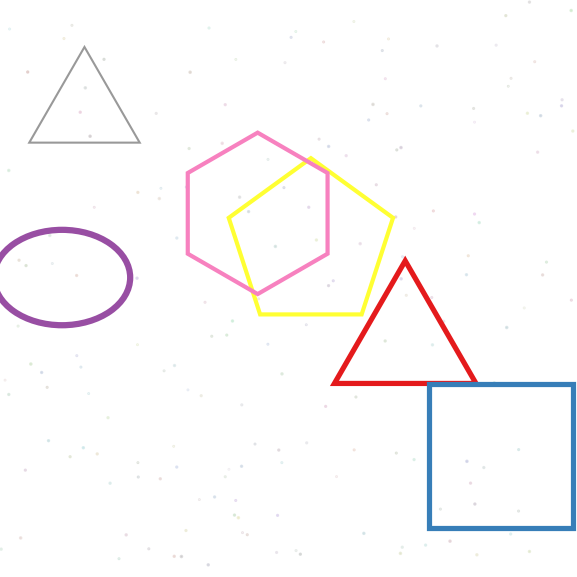[{"shape": "triangle", "thickness": 2.5, "radius": 0.71, "center": [0.702, 0.406]}, {"shape": "square", "thickness": 2.5, "radius": 0.62, "center": [0.867, 0.209]}, {"shape": "oval", "thickness": 3, "radius": 0.59, "center": [0.107, 0.519]}, {"shape": "pentagon", "thickness": 2, "radius": 0.75, "center": [0.538, 0.576]}, {"shape": "hexagon", "thickness": 2, "radius": 0.7, "center": [0.446, 0.63]}, {"shape": "triangle", "thickness": 1, "radius": 0.55, "center": [0.146, 0.807]}]